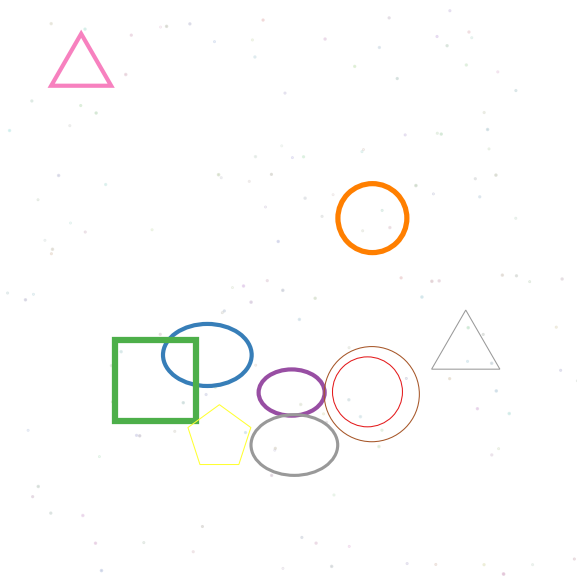[{"shape": "circle", "thickness": 0.5, "radius": 0.3, "center": [0.636, 0.321]}, {"shape": "oval", "thickness": 2, "radius": 0.38, "center": [0.359, 0.384]}, {"shape": "square", "thickness": 3, "radius": 0.35, "center": [0.269, 0.341]}, {"shape": "oval", "thickness": 2, "radius": 0.29, "center": [0.505, 0.319]}, {"shape": "circle", "thickness": 2.5, "radius": 0.3, "center": [0.645, 0.621]}, {"shape": "pentagon", "thickness": 0.5, "radius": 0.29, "center": [0.38, 0.241]}, {"shape": "circle", "thickness": 0.5, "radius": 0.41, "center": [0.644, 0.317]}, {"shape": "triangle", "thickness": 2, "radius": 0.3, "center": [0.141, 0.881]}, {"shape": "triangle", "thickness": 0.5, "radius": 0.34, "center": [0.806, 0.394]}, {"shape": "oval", "thickness": 1.5, "radius": 0.38, "center": [0.51, 0.229]}]